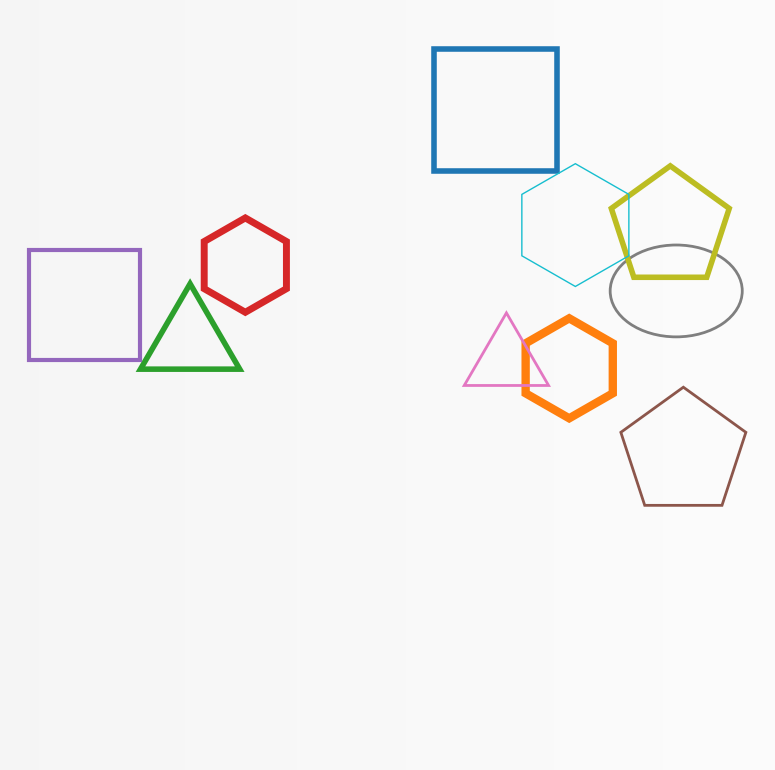[{"shape": "square", "thickness": 2, "radius": 0.4, "center": [0.639, 0.857]}, {"shape": "hexagon", "thickness": 3, "radius": 0.32, "center": [0.734, 0.522]}, {"shape": "triangle", "thickness": 2, "radius": 0.37, "center": [0.245, 0.558]}, {"shape": "hexagon", "thickness": 2.5, "radius": 0.31, "center": [0.317, 0.656]}, {"shape": "square", "thickness": 1.5, "radius": 0.36, "center": [0.109, 0.604]}, {"shape": "pentagon", "thickness": 1, "radius": 0.42, "center": [0.882, 0.412]}, {"shape": "triangle", "thickness": 1, "radius": 0.31, "center": [0.653, 0.531]}, {"shape": "oval", "thickness": 1, "radius": 0.43, "center": [0.873, 0.622]}, {"shape": "pentagon", "thickness": 2, "radius": 0.4, "center": [0.865, 0.705]}, {"shape": "hexagon", "thickness": 0.5, "radius": 0.4, "center": [0.742, 0.708]}]